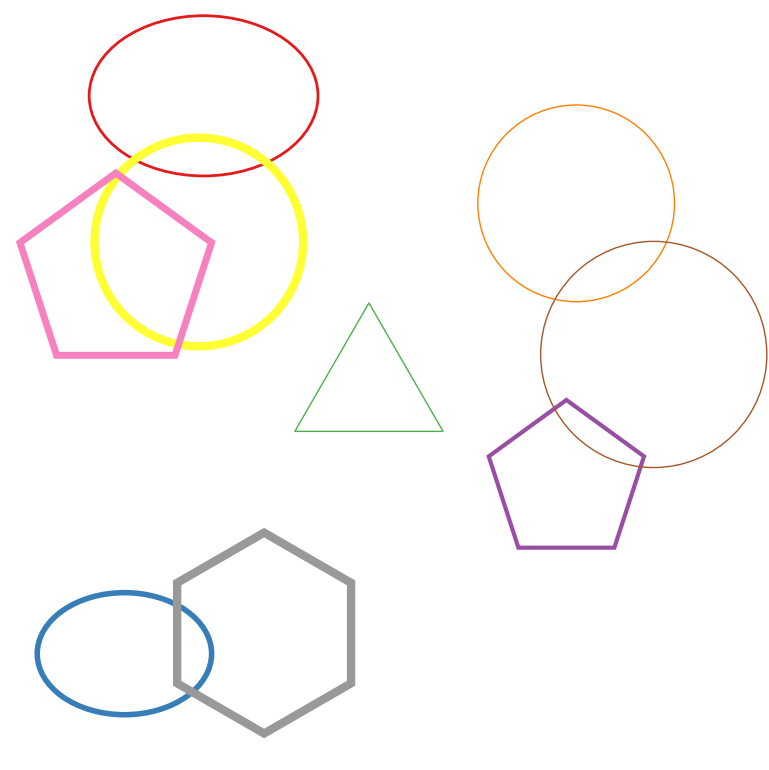[{"shape": "oval", "thickness": 1, "radius": 0.74, "center": [0.264, 0.876]}, {"shape": "oval", "thickness": 2, "radius": 0.57, "center": [0.162, 0.151]}, {"shape": "triangle", "thickness": 0.5, "radius": 0.56, "center": [0.479, 0.495]}, {"shape": "pentagon", "thickness": 1.5, "radius": 0.53, "center": [0.736, 0.375]}, {"shape": "circle", "thickness": 0.5, "radius": 0.64, "center": [0.748, 0.736]}, {"shape": "circle", "thickness": 3, "radius": 0.68, "center": [0.258, 0.686]}, {"shape": "circle", "thickness": 0.5, "radius": 0.73, "center": [0.849, 0.54]}, {"shape": "pentagon", "thickness": 2.5, "radius": 0.65, "center": [0.15, 0.644]}, {"shape": "hexagon", "thickness": 3, "radius": 0.65, "center": [0.343, 0.178]}]